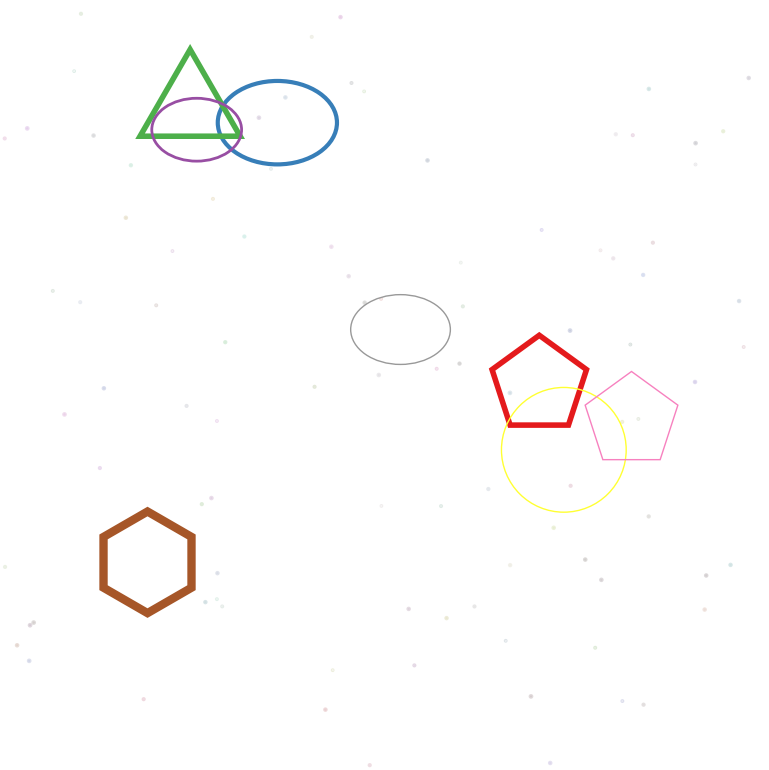[{"shape": "pentagon", "thickness": 2, "radius": 0.32, "center": [0.7, 0.5]}, {"shape": "oval", "thickness": 1.5, "radius": 0.39, "center": [0.36, 0.841]}, {"shape": "triangle", "thickness": 2, "radius": 0.38, "center": [0.247, 0.861]}, {"shape": "oval", "thickness": 1, "radius": 0.29, "center": [0.255, 0.832]}, {"shape": "circle", "thickness": 0.5, "radius": 0.4, "center": [0.732, 0.416]}, {"shape": "hexagon", "thickness": 3, "radius": 0.33, "center": [0.192, 0.27]}, {"shape": "pentagon", "thickness": 0.5, "radius": 0.32, "center": [0.82, 0.454]}, {"shape": "oval", "thickness": 0.5, "radius": 0.32, "center": [0.52, 0.572]}]